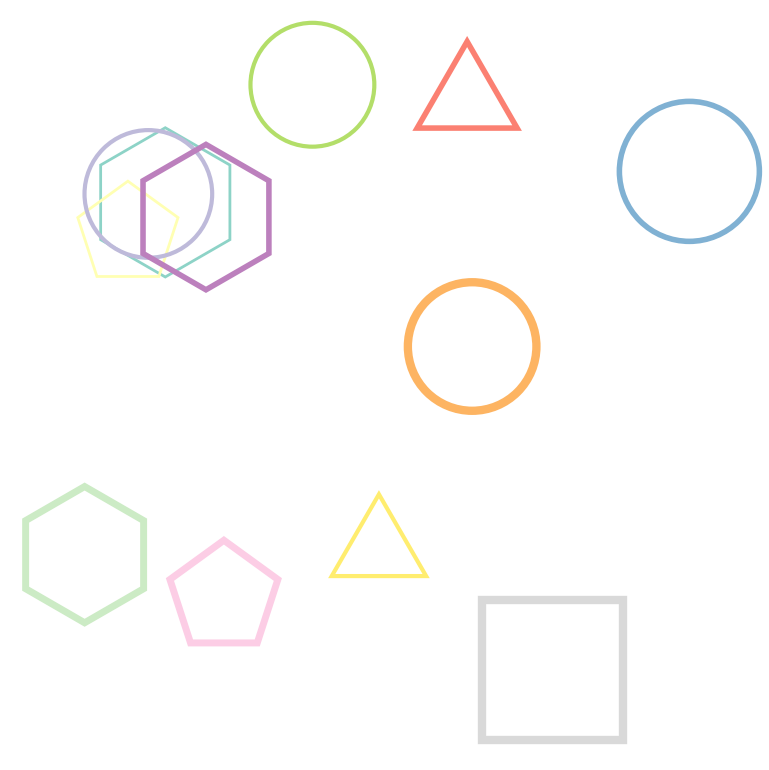[{"shape": "hexagon", "thickness": 1, "radius": 0.48, "center": [0.215, 0.737]}, {"shape": "pentagon", "thickness": 1, "radius": 0.34, "center": [0.166, 0.696]}, {"shape": "circle", "thickness": 1.5, "radius": 0.41, "center": [0.193, 0.748]}, {"shape": "triangle", "thickness": 2, "radius": 0.37, "center": [0.607, 0.871]}, {"shape": "circle", "thickness": 2, "radius": 0.45, "center": [0.895, 0.777]}, {"shape": "circle", "thickness": 3, "radius": 0.42, "center": [0.613, 0.55]}, {"shape": "circle", "thickness": 1.5, "radius": 0.4, "center": [0.406, 0.89]}, {"shape": "pentagon", "thickness": 2.5, "radius": 0.37, "center": [0.291, 0.225]}, {"shape": "square", "thickness": 3, "radius": 0.46, "center": [0.717, 0.13]}, {"shape": "hexagon", "thickness": 2, "radius": 0.47, "center": [0.267, 0.718]}, {"shape": "hexagon", "thickness": 2.5, "radius": 0.44, "center": [0.11, 0.28]}, {"shape": "triangle", "thickness": 1.5, "radius": 0.35, "center": [0.492, 0.287]}]